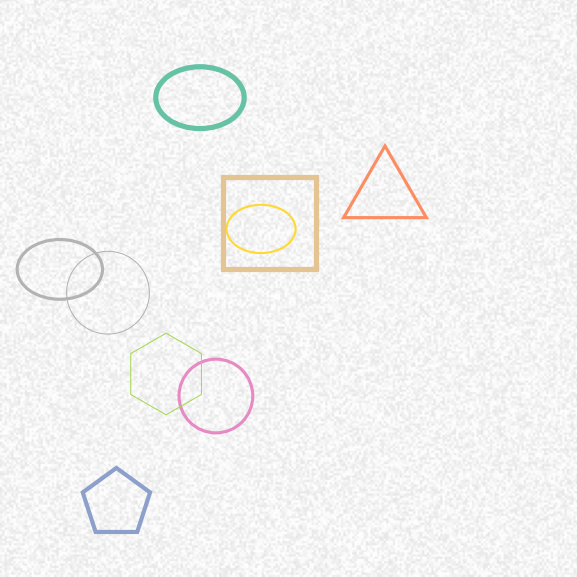[{"shape": "oval", "thickness": 2.5, "radius": 0.38, "center": [0.346, 0.83]}, {"shape": "triangle", "thickness": 1.5, "radius": 0.41, "center": [0.667, 0.664]}, {"shape": "pentagon", "thickness": 2, "radius": 0.31, "center": [0.202, 0.128]}, {"shape": "circle", "thickness": 1.5, "radius": 0.32, "center": [0.374, 0.313]}, {"shape": "hexagon", "thickness": 0.5, "radius": 0.35, "center": [0.288, 0.351]}, {"shape": "oval", "thickness": 1, "radius": 0.3, "center": [0.452, 0.603]}, {"shape": "square", "thickness": 2.5, "radius": 0.4, "center": [0.466, 0.613]}, {"shape": "circle", "thickness": 0.5, "radius": 0.36, "center": [0.187, 0.492]}, {"shape": "oval", "thickness": 1.5, "radius": 0.37, "center": [0.104, 0.533]}]